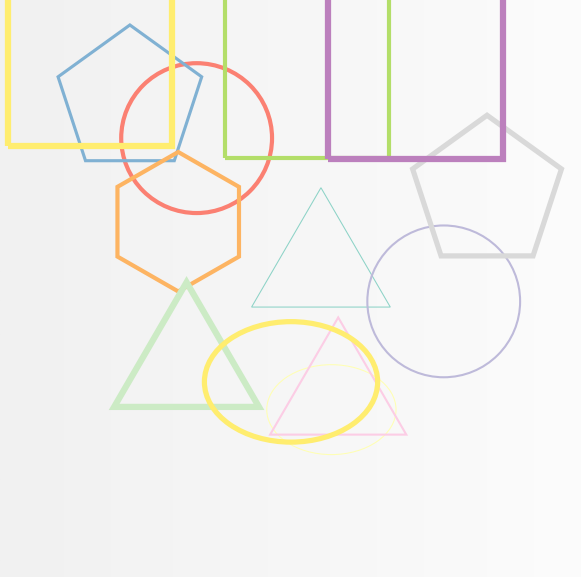[{"shape": "triangle", "thickness": 0.5, "radius": 0.69, "center": [0.552, 0.536]}, {"shape": "oval", "thickness": 0.5, "radius": 0.56, "center": [0.57, 0.29]}, {"shape": "circle", "thickness": 1, "radius": 0.66, "center": [0.763, 0.477]}, {"shape": "circle", "thickness": 2, "radius": 0.65, "center": [0.338, 0.76]}, {"shape": "pentagon", "thickness": 1.5, "radius": 0.65, "center": [0.223, 0.826]}, {"shape": "hexagon", "thickness": 2, "radius": 0.6, "center": [0.307, 0.615]}, {"shape": "square", "thickness": 2, "radius": 0.7, "center": [0.529, 0.867]}, {"shape": "triangle", "thickness": 1, "radius": 0.68, "center": [0.582, 0.314]}, {"shape": "pentagon", "thickness": 2.5, "radius": 0.67, "center": [0.838, 0.665]}, {"shape": "square", "thickness": 3, "radius": 0.75, "center": [0.715, 0.875]}, {"shape": "triangle", "thickness": 3, "radius": 0.72, "center": [0.321, 0.366]}, {"shape": "oval", "thickness": 2.5, "radius": 0.75, "center": [0.501, 0.338]}, {"shape": "square", "thickness": 3, "radius": 0.7, "center": [0.155, 0.888]}]